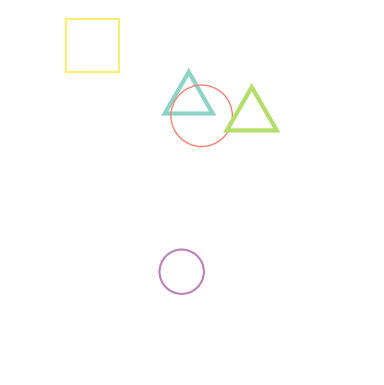[{"shape": "triangle", "thickness": 3, "radius": 0.36, "center": [0.49, 0.741]}, {"shape": "circle", "thickness": 1, "radius": 0.4, "center": [0.524, 0.699]}, {"shape": "triangle", "thickness": 3, "radius": 0.37, "center": [0.654, 0.699]}, {"shape": "circle", "thickness": 1.5, "radius": 0.29, "center": [0.472, 0.294]}, {"shape": "square", "thickness": 1.5, "radius": 0.35, "center": [0.24, 0.882]}]